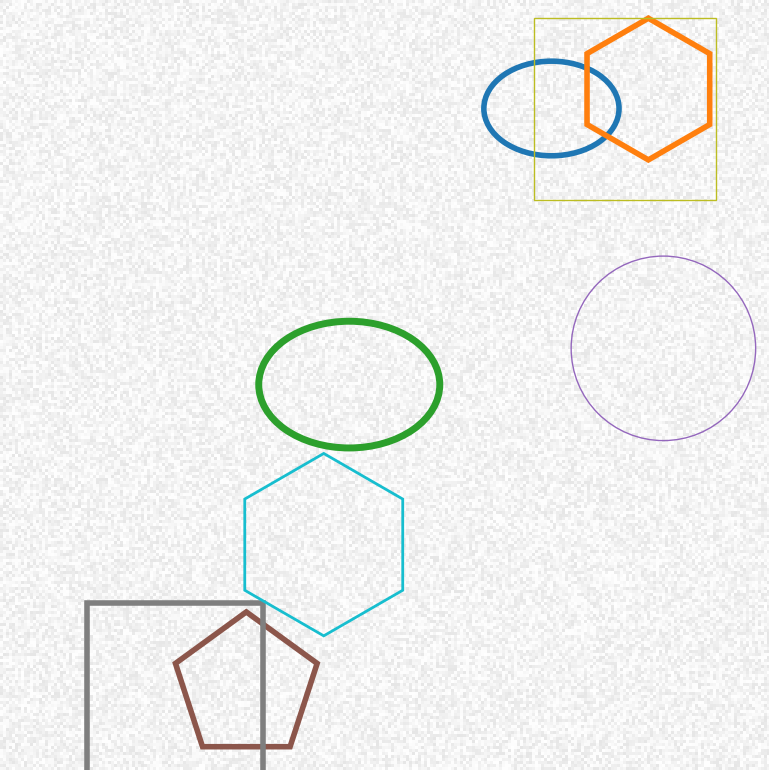[{"shape": "oval", "thickness": 2, "radius": 0.44, "center": [0.716, 0.859]}, {"shape": "hexagon", "thickness": 2, "radius": 0.46, "center": [0.842, 0.884]}, {"shape": "oval", "thickness": 2.5, "radius": 0.59, "center": [0.454, 0.501]}, {"shape": "circle", "thickness": 0.5, "radius": 0.6, "center": [0.862, 0.548]}, {"shape": "pentagon", "thickness": 2, "radius": 0.48, "center": [0.32, 0.109]}, {"shape": "square", "thickness": 2, "radius": 0.57, "center": [0.227, 0.102]}, {"shape": "square", "thickness": 0.5, "radius": 0.59, "center": [0.811, 0.858]}, {"shape": "hexagon", "thickness": 1, "radius": 0.59, "center": [0.42, 0.293]}]